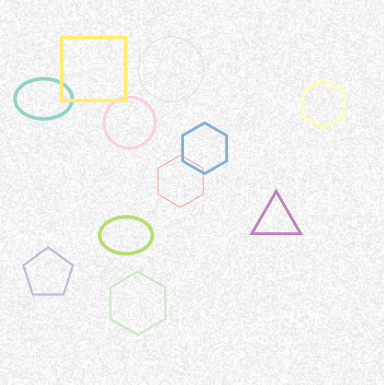[{"shape": "oval", "thickness": 2.5, "radius": 0.37, "center": [0.113, 0.743]}, {"shape": "hexagon", "thickness": 2, "radius": 0.31, "center": [0.84, 0.73]}, {"shape": "pentagon", "thickness": 1.5, "radius": 0.34, "center": [0.125, 0.29]}, {"shape": "hexagon", "thickness": 0.5, "radius": 0.34, "center": [0.469, 0.529]}, {"shape": "hexagon", "thickness": 2, "radius": 0.33, "center": [0.532, 0.615]}, {"shape": "oval", "thickness": 2.5, "radius": 0.34, "center": [0.327, 0.389]}, {"shape": "circle", "thickness": 2, "radius": 0.33, "center": [0.336, 0.682]}, {"shape": "circle", "thickness": 0.5, "radius": 0.42, "center": [0.445, 0.82]}, {"shape": "triangle", "thickness": 2, "radius": 0.37, "center": [0.717, 0.43]}, {"shape": "hexagon", "thickness": 1.5, "radius": 0.41, "center": [0.358, 0.212]}, {"shape": "square", "thickness": 2.5, "radius": 0.41, "center": [0.242, 0.822]}]